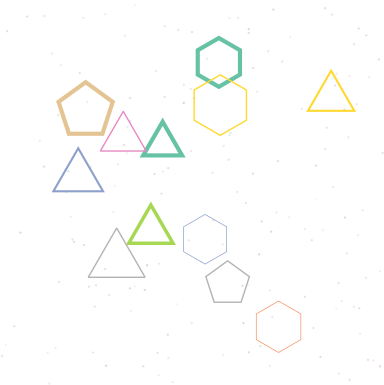[{"shape": "hexagon", "thickness": 3, "radius": 0.32, "center": [0.568, 0.838]}, {"shape": "triangle", "thickness": 3, "radius": 0.29, "center": [0.422, 0.625]}, {"shape": "hexagon", "thickness": 0.5, "radius": 0.33, "center": [0.724, 0.151]}, {"shape": "triangle", "thickness": 1.5, "radius": 0.37, "center": [0.203, 0.54]}, {"shape": "hexagon", "thickness": 0.5, "radius": 0.32, "center": [0.533, 0.379]}, {"shape": "triangle", "thickness": 1, "radius": 0.34, "center": [0.32, 0.642]}, {"shape": "triangle", "thickness": 2.5, "radius": 0.33, "center": [0.392, 0.401]}, {"shape": "hexagon", "thickness": 1, "radius": 0.39, "center": [0.572, 0.727]}, {"shape": "triangle", "thickness": 1.5, "radius": 0.35, "center": [0.86, 0.747]}, {"shape": "pentagon", "thickness": 3, "radius": 0.37, "center": [0.222, 0.712]}, {"shape": "pentagon", "thickness": 1, "radius": 0.3, "center": [0.591, 0.263]}, {"shape": "triangle", "thickness": 1, "radius": 0.43, "center": [0.303, 0.322]}]